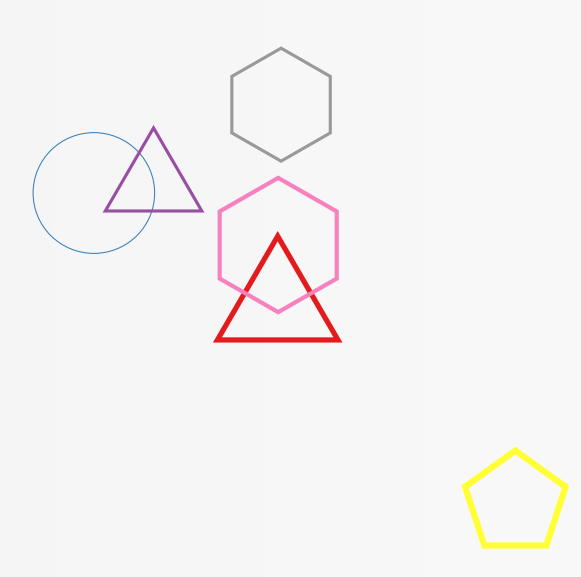[{"shape": "triangle", "thickness": 2.5, "radius": 0.6, "center": [0.478, 0.47]}, {"shape": "circle", "thickness": 0.5, "radius": 0.52, "center": [0.161, 0.665]}, {"shape": "triangle", "thickness": 1.5, "radius": 0.48, "center": [0.264, 0.682]}, {"shape": "pentagon", "thickness": 3, "radius": 0.45, "center": [0.887, 0.128]}, {"shape": "hexagon", "thickness": 2, "radius": 0.58, "center": [0.479, 0.575]}, {"shape": "hexagon", "thickness": 1.5, "radius": 0.49, "center": [0.484, 0.818]}]